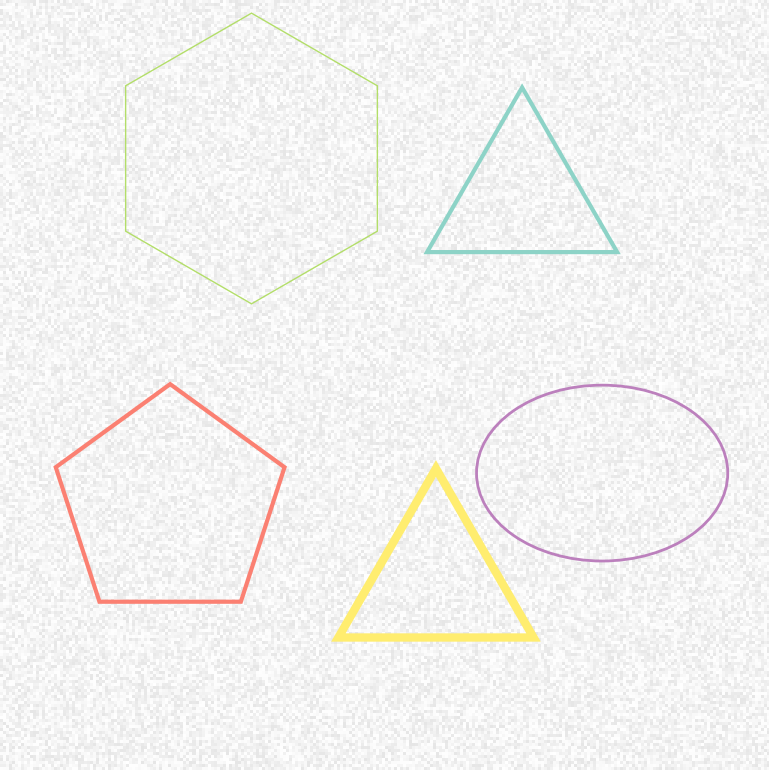[{"shape": "triangle", "thickness": 1.5, "radius": 0.71, "center": [0.678, 0.744]}, {"shape": "pentagon", "thickness": 1.5, "radius": 0.78, "center": [0.221, 0.345]}, {"shape": "hexagon", "thickness": 0.5, "radius": 0.94, "center": [0.327, 0.794]}, {"shape": "oval", "thickness": 1, "radius": 0.82, "center": [0.782, 0.386]}, {"shape": "triangle", "thickness": 3, "radius": 0.73, "center": [0.566, 0.245]}]